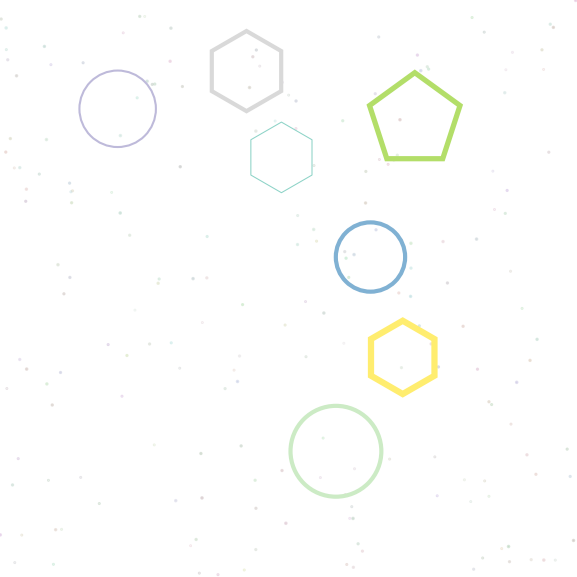[{"shape": "hexagon", "thickness": 0.5, "radius": 0.31, "center": [0.487, 0.727]}, {"shape": "circle", "thickness": 1, "radius": 0.33, "center": [0.204, 0.811]}, {"shape": "circle", "thickness": 2, "radius": 0.3, "center": [0.642, 0.554]}, {"shape": "pentagon", "thickness": 2.5, "radius": 0.41, "center": [0.718, 0.791]}, {"shape": "hexagon", "thickness": 2, "radius": 0.35, "center": [0.427, 0.876]}, {"shape": "circle", "thickness": 2, "radius": 0.39, "center": [0.582, 0.218]}, {"shape": "hexagon", "thickness": 3, "radius": 0.32, "center": [0.697, 0.38]}]